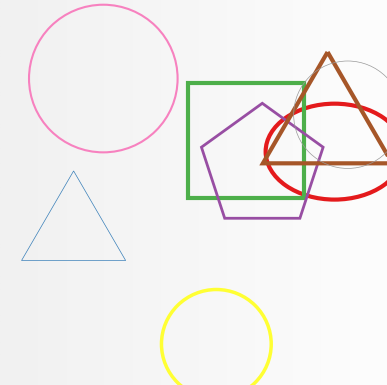[{"shape": "oval", "thickness": 3, "radius": 0.89, "center": [0.863, 0.606]}, {"shape": "triangle", "thickness": 0.5, "radius": 0.78, "center": [0.19, 0.401]}, {"shape": "square", "thickness": 3, "radius": 0.75, "center": [0.634, 0.635]}, {"shape": "pentagon", "thickness": 2, "radius": 0.83, "center": [0.677, 0.567]}, {"shape": "circle", "thickness": 2.5, "radius": 0.71, "center": [0.558, 0.106]}, {"shape": "triangle", "thickness": 3, "radius": 0.96, "center": [0.845, 0.672]}, {"shape": "circle", "thickness": 1.5, "radius": 0.96, "center": [0.267, 0.796]}, {"shape": "circle", "thickness": 0.5, "radius": 0.7, "center": [0.897, 0.702]}]